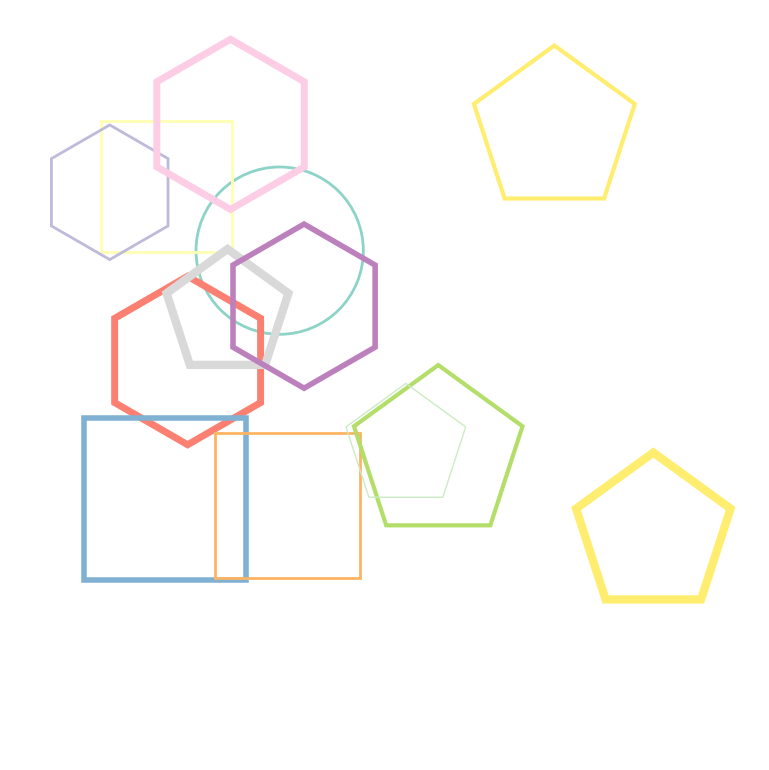[{"shape": "circle", "thickness": 1, "radius": 0.54, "center": [0.363, 0.674]}, {"shape": "square", "thickness": 1, "radius": 0.43, "center": [0.216, 0.758]}, {"shape": "hexagon", "thickness": 1, "radius": 0.44, "center": [0.143, 0.75]}, {"shape": "hexagon", "thickness": 2.5, "radius": 0.55, "center": [0.244, 0.532]}, {"shape": "square", "thickness": 2, "radius": 0.53, "center": [0.214, 0.352]}, {"shape": "square", "thickness": 1, "radius": 0.47, "center": [0.373, 0.344]}, {"shape": "pentagon", "thickness": 1.5, "radius": 0.58, "center": [0.569, 0.411]}, {"shape": "hexagon", "thickness": 2.5, "radius": 0.55, "center": [0.299, 0.839]}, {"shape": "pentagon", "thickness": 3, "radius": 0.42, "center": [0.295, 0.593]}, {"shape": "hexagon", "thickness": 2, "radius": 0.53, "center": [0.395, 0.602]}, {"shape": "pentagon", "thickness": 0.5, "radius": 0.41, "center": [0.527, 0.42]}, {"shape": "pentagon", "thickness": 3, "radius": 0.53, "center": [0.848, 0.307]}, {"shape": "pentagon", "thickness": 1.5, "radius": 0.55, "center": [0.72, 0.831]}]